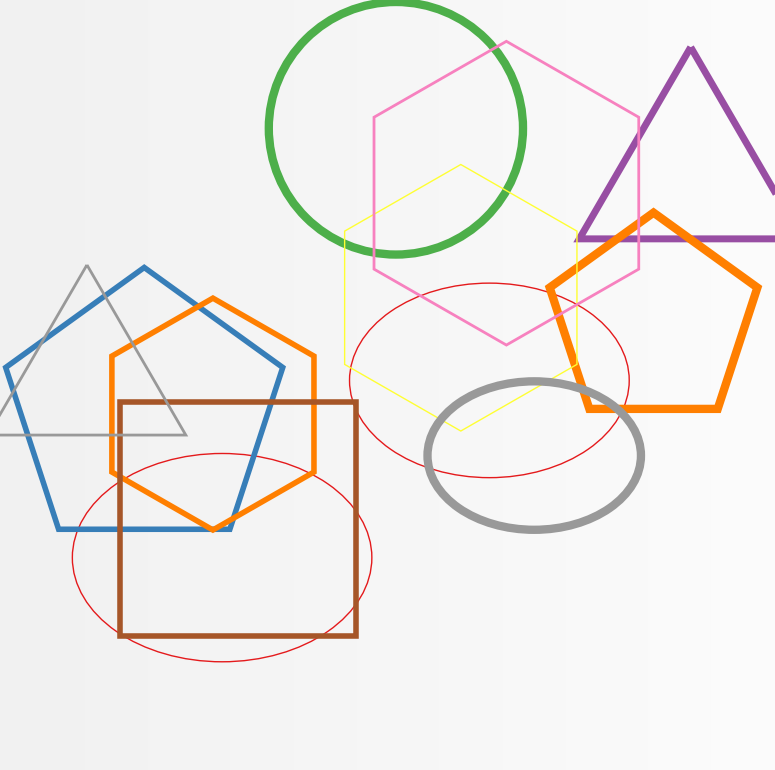[{"shape": "oval", "thickness": 0.5, "radius": 0.97, "center": [0.287, 0.276]}, {"shape": "oval", "thickness": 0.5, "radius": 0.9, "center": [0.631, 0.506]}, {"shape": "pentagon", "thickness": 2, "radius": 0.94, "center": [0.186, 0.465]}, {"shape": "circle", "thickness": 3, "radius": 0.82, "center": [0.511, 0.833]}, {"shape": "triangle", "thickness": 2.5, "radius": 0.83, "center": [0.891, 0.773]}, {"shape": "pentagon", "thickness": 3, "radius": 0.7, "center": [0.843, 0.583]}, {"shape": "hexagon", "thickness": 2, "radius": 0.75, "center": [0.275, 0.462]}, {"shape": "hexagon", "thickness": 0.5, "radius": 0.87, "center": [0.595, 0.613]}, {"shape": "square", "thickness": 2, "radius": 0.76, "center": [0.307, 0.326]}, {"shape": "hexagon", "thickness": 1, "radius": 0.99, "center": [0.653, 0.749]}, {"shape": "triangle", "thickness": 1, "radius": 0.74, "center": [0.112, 0.509]}, {"shape": "oval", "thickness": 3, "radius": 0.69, "center": [0.689, 0.408]}]